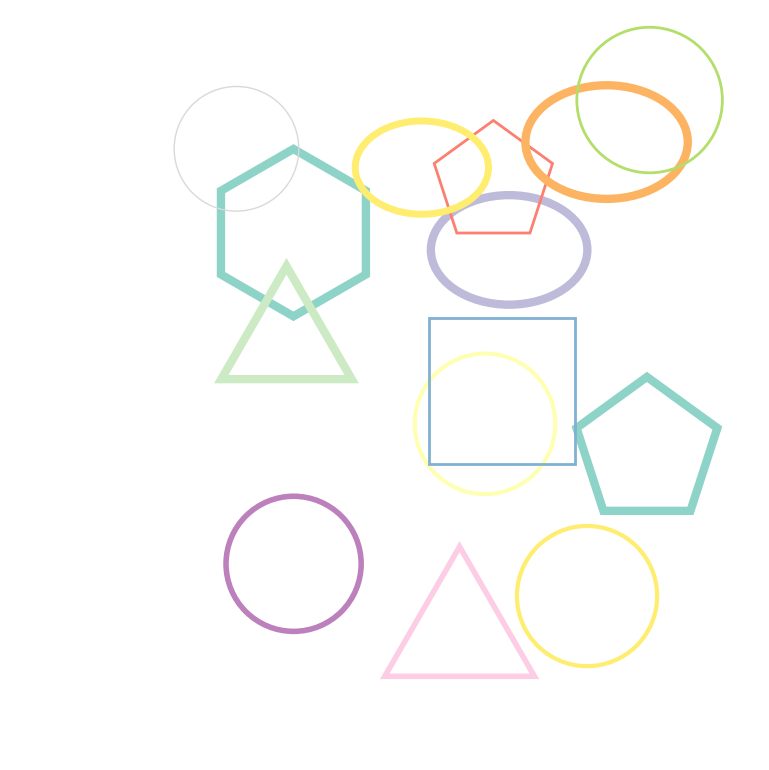[{"shape": "hexagon", "thickness": 3, "radius": 0.54, "center": [0.381, 0.698]}, {"shape": "pentagon", "thickness": 3, "radius": 0.48, "center": [0.84, 0.414]}, {"shape": "circle", "thickness": 1.5, "radius": 0.46, "center": [0.63, 0.45]}, {"shape": "oval", "thickness": 3, "radius": 0.51, "center": [0.661, 0.675]}, {"shape": "pentagon", "thickness": 1, "radius": 0.4, "center": [0.641, 0.763]}, {"shape": "square", "thickness": 1, "radius": 0.47, "center": [0.652, 0.493]}, {"shape": "oval", "thickness": 3, "radius": 0.53, "center": [0.788, 0.815]}, {"shape": "circle", "thickness": 1, "radius": 0.47, "center": [0.844, 0.87]}, {"shape": "triangle", "thickness": 2, "radius": 0.56, "center": [0.597, 0.178]}, {"shape": "circle", "thickness": 0.5, "radius": 0.4, "center": [0.307, 0.807]}, {"shape": "circle", "thickness": 2, "radius": 0.44, "center": [0.381, 0.268]}, {"shape": "triangle", "thickness": 3, "radius": 0.49, "center": [0.372, 0.557]}, {"shape": "oval", "thickness": 2.5, "radius": 0.43, "center": [0.548, 0.782]}, {"shape": "circle", "thickness": 1.5, "radius": 0.46, "center": [0.762, 0.226]}]